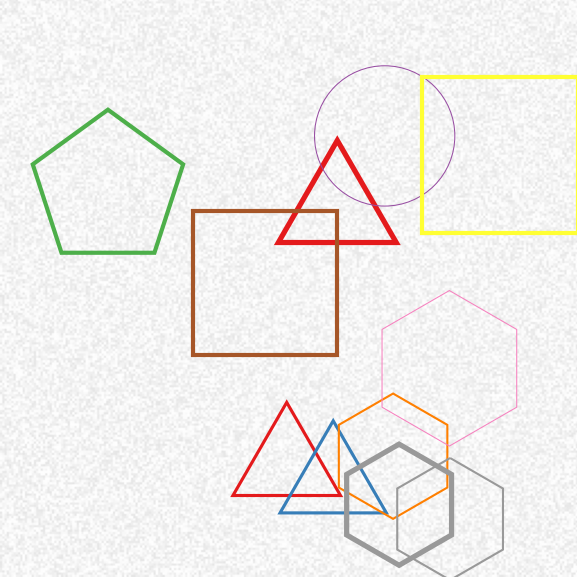[{"shape": "triangle", "thickness": 2.5, "radius": 0.59, "center": [0.584, 0.638]}, {"shape": "triangle", "thickness": 1.5, "radius": 0.54, "center": [0.496, 0.195]}, {"shape": "triangle", "thickness": 1.5, "radius": 0.53, "center": [0.577, 0.164]}, {"shape": "pentagon", "thickness": 2, "radius": 0.68, "center": [0.187, 0.672]}, {"shape": "circle", "thickness": 0.5, "radius": 0.61, "center": [0.666, 0.764]}, {"shape": "hexagon", "thickness": 1, "radius": 0.54, "center": [0.681, 0.209]}, {"shape": "square", "thickness": 2, "radius": 0.67, "center": [0.865, 0.731]}, {"shape": "square", "thickness": 2, "radius": 0.62, "center": [0.459, 0.509]}, {"shape": "hexagon", "thickness": 0.5, "radius": 0.67, "center": [0.778, 0.361]}, {"shape": "hexagon", "thickness": 2.5, "radius": 0.52, "center": [0.691, 0.125]}, {"shape": "hexagon", "thickness": 1, "radius": 0.53, "center": [0.779, 0.1]}]